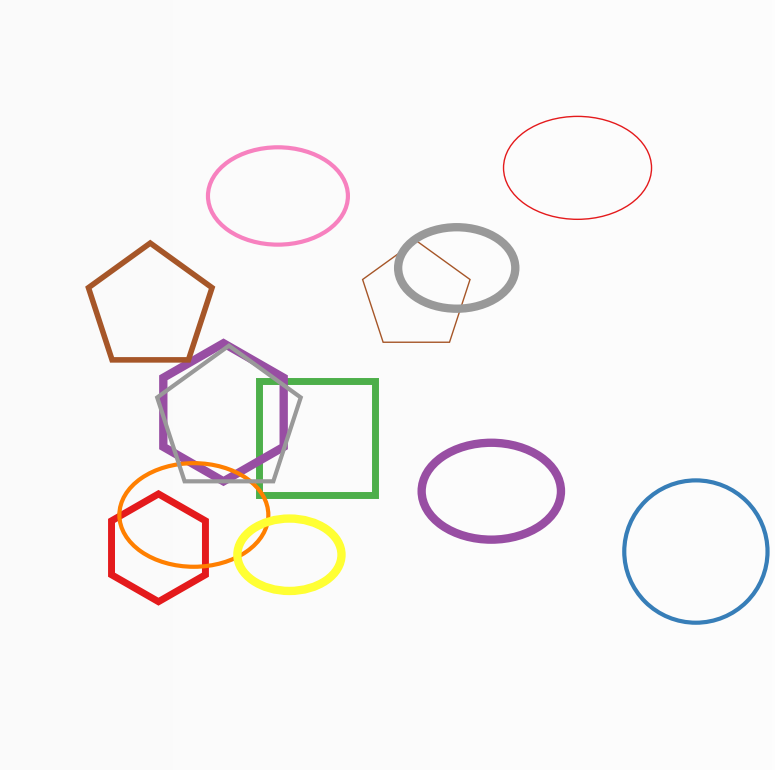[{"shape": "oval", "thickness": 0.5, "radius": 0.48, "center": [0.745, 0.782]}, {"shape": "hexagon", "thickness": 2.5, "radius": 0.35, "center": [0.205, 0.289]}, {"shape": "circle", "thickness": 1.5, "radius": 0.46, "center": [0.898, 0.284]}, {"shape": "square", "thickness": 2.5, "radius": 0.37, "center": [0.409, 0.432]}, {"shape": "hexagon", "thickness": 3, "radius": 0.45, "center": [0.288, 0.465]}, {"shape": "oval", "thickness": 3, "radius": 0.45, "center": [0.634, 0.362]}, {"shape": "oval", "thickness": 1.5, "radius": 0.48, "center": [0.25, 0.331]}, {"shape": "oval", "thickness": 3, "radius": 0.34, "center": [0.373, 0.28]}, {"shape": "pentagon", "thickness": 2, "radius": 0.42, "center": [0.194, 0.6]}, {"shape": "pentagon", "thickness": 0.5, "radius": 0.36, "center": [0.537, 0.614]}, {"shape": "oval", "thickness": 1.5, "radius": 0.45, "center": [0.359, 0.745]}, {"shape": "pentagon", "thickness": 1.5, "radius": 0.49, "center": [0.295, 0.454]}, {"shape": "oval", "thickness": 3, "radius": 0.38, "center": [0.589, 0.652]}]